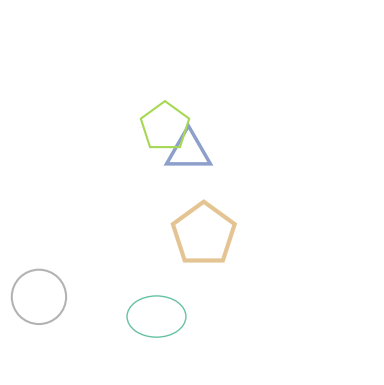[{"shape": "oval", "thickness": 1, "radius": 0.38, "center": [0.406, 0.178]}, {"shape": "triangle", "thickness": 2.5, "radius": 0.33, "center": [0.489, 0.607]}, {"shape": "pentagon", "thickness": 1.5, "radius": 0.33, "center": [0.429, 0.671]}, {"shape": "pentagon", "thickness": 3, "radius": 0.42, "center": [0.529, 0.392]}, {"shape": "circle", "thickness": 1.5, "radius": 0.35, "center": [0.101, 0.229]}]